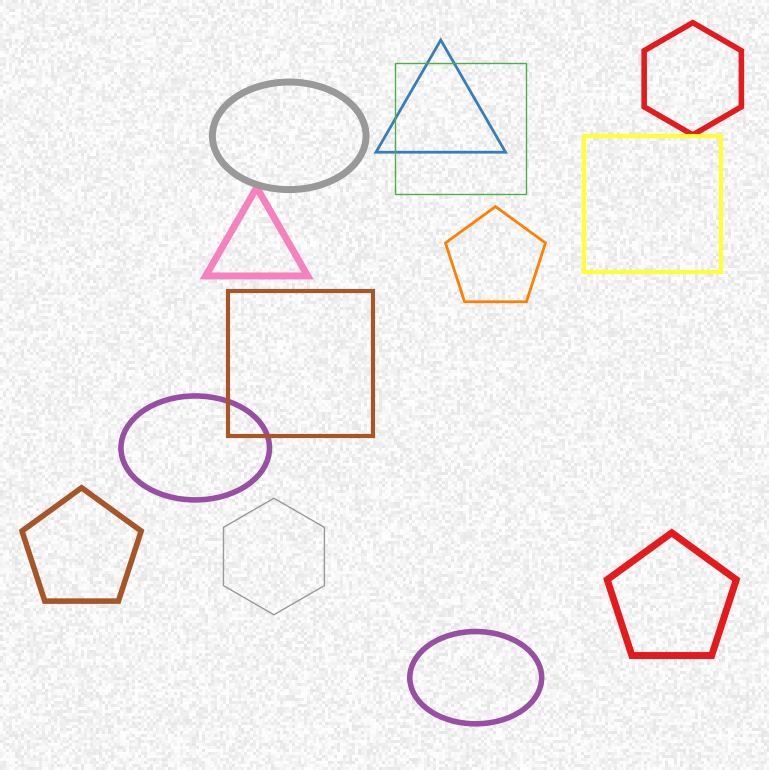[{"shape": "hexagon", "thickness": 2, "radius": 0.36, "center": [0.9, 0.898]}, {"shape": "pentagon", "thickness": 2.5, "radius": 0.44, "center": [0.872, 0.22]}, {"shape": "triangle", "thickness": 1, "radius": 0.49, "center": [0.572, 0.851]}, {"shape": "square", "thickness": 0.5, "radius": 0.43, "center": [0.598, 0.833]}, {"shape": "oval", "thickness": 2, "radius": 0.48, "center": [0.254, 0.418]}, {"shape": "oval", "thickness": 2, "radius": 0.43, "center": [0.618, 0.12]}, {"shape": "pentagon", "thickness": 1, "radius": 0.34, "center": [0.643, 0.663]}, {"shape": "square", "thickness": 1.5, "radius": 0.44, "center": [0.847, 0.735]}, {"shape": "pentagon", "thickness": 2, "radius": 0.41, "center": [0.106, 0.285]}, {"shape": "square", "thickness": 1.5, "radius": 0.47, "center": [0.391, 0.528]}, {"shape": "triangle", "thickness": 2.5, "radius": 0.38, "center": [0.333, 0.68]}, {"shape": "hexagon", "thickness": 0.5, "radius": 0.38, "center": [0.356, 0.277]}, {"shape": "oval", "thickness": 2.5, "radius": 0.5, "center": [0.376, 0.824]}]